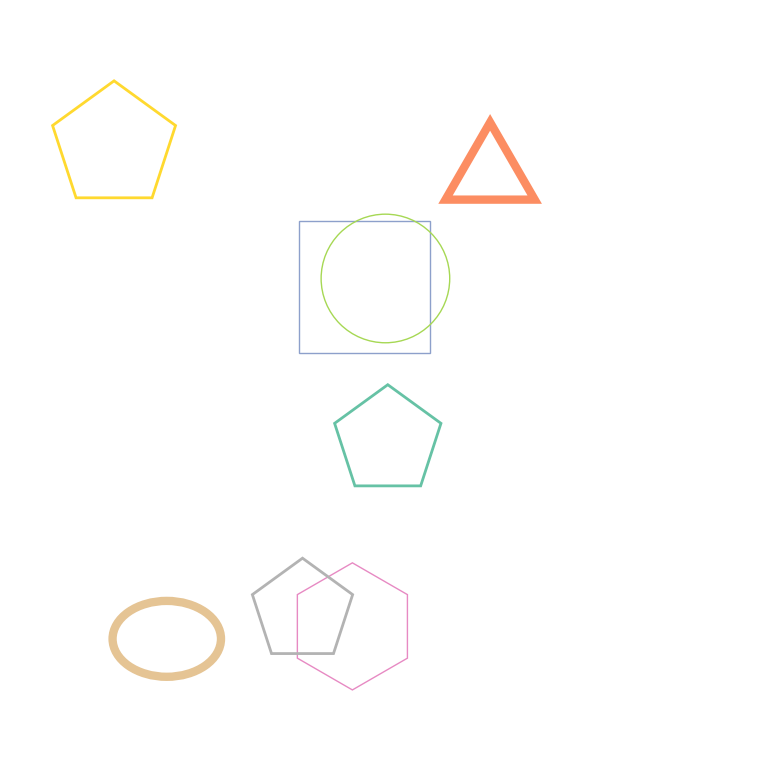[{"shape": "pentagon", "thickness": 1, "radius": 0.36, "center": [0.504, 0.428]}, {"shape": "triangle", "thickness": 3, "radius": 0.33, "center": [0.637, 0.774]}, {"shape": "square", "thickness": 0.5, "radius": 0.43, "center": [0.473, 0.627]}, {"shape": "hexagon", "thickness": 0.5, "radius": 0.41, "center": [0.458, 0.187]}, {"shape": "circle", "thickness": 0.5, "radius": 0.42, "center": [0.501, 0.638]}, {"shape": "pentagon", "thickness": 1, "radius": 0.42, "center": [0.148, 0.811]}, {"shape": "oval", "thickness": 3, "radius": 0.35, "center": [0.217, 0.17]}, {"shape": "pentagon", "thickness": 1, "radius": 0.34, "center": [0.393, 0.207]}]